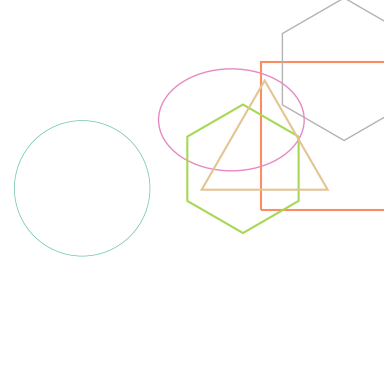[{"shape": "circle", "thickness": 0.5, "radius": 0.88, "center": [0.213, 0.511]}, {"shape": "square", "thickness": 1.5, "radius": 0.96, "center": [0.87, 0.648]}, {"shape": "oval", "thickness": 1, "radius": 0.95, "center": [0.601, 0.689]}, {"shape": "hexagon", "thickness": 1.5, "radius": 0.83, "center": [0.631, 0.562]}, {"shape": "triangle", "thickness": 1.5, "radius": 0.94, "center": [0.687, 0.602]}, {"shape": "hexagon", "thickness": 1, "radius": 0.93, "center": [0.894, 0.82]}]